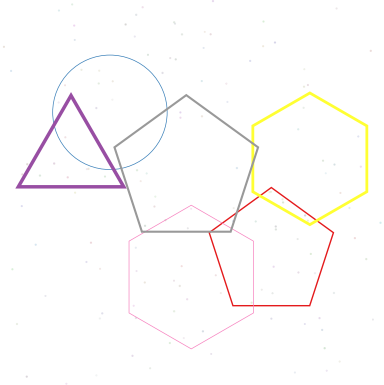[{"shape": "pentagon", "thickness": 1, "radius": 0.85, "center": [0.705, 0.343]}, {"shape": "circle", "thickness": 0.5, "radius": 0.74, "center": [0.286, 0.708]}, {"shape": "triangle", "thickness": 2.5, "radius": 0.79, "center": [0.184, 0.594]}, {"shape": "hexagon", "thickness": 2, "radius": 0.85, "center": [0.805, 0.588]}, {"shape": "hexagon", "thickness": 0.5, "radius": 0.93, "center": [0.497, 0.28]}, {"shape": "pentagon", "thickness": 1.5, "radius": 0.98, "center": [0.484, 0.557]}]